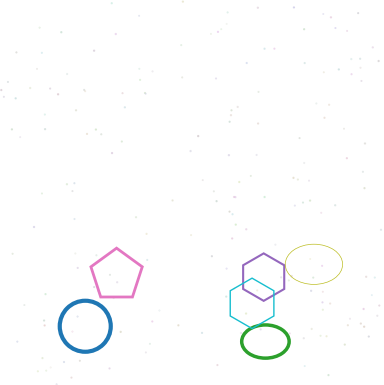[{"shape": "circle", "thickness": 3, "radius": 0.33, "center": [0.221, 0.153]}, {"shape": "oval", "thickness": 2.5, "radius": 0.31, "center": [0.689, 0.113]}, {"shape": "hexagon", "thickness": 1.5, "radius": 0.31, "center": [0.685, 0.28]}, {"shape": "pentagon", "thickness": 2, "radius": 0.35, "center": [0.303, 0.285]}, {"shape": "oval", "thickness": 0.5, "radius": 0.37, "center": [0.815, 0.313]}, {"shape": "hexagon", "thickness": 1, "radius": 0.33, "center": [0.655, 0.212]}]